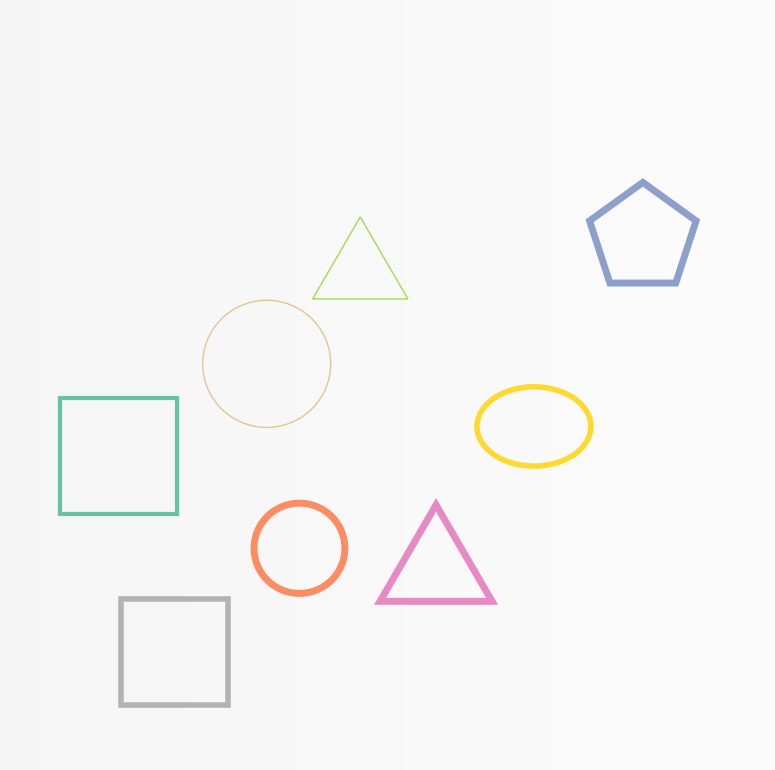[{"shape": "square", "thickness": 1.5, "radius": 0.38, "center": [0.153, 0.408]}, {"shape": "circle", "thickness": 2.5, "radius": 0.29, "center": [0.386, 0.288]}, {"shape": "pentagon", "thickness": 2.5, "radius": 0.36, "center": [0.829, 0.691]}, {"shape": "triangle", "thickness": 2.5, "radius": 0.42, "center": [0.563, 0.261]}, {"shape": "triangle", "thickness": 0.5, "radius": 0.36, "center": [0.465, 0.647]}, {"shape": "oval", "thickness": 2, "radius": 0.37, "center": [0.689, 0.446]}, {"shape": "circle", "thickness": 0.5, "radius": 0.41, "center": [0.344, 0.527]}, {"shape": "square", "thickness": 2, "radius": 0.34, "center": [0.225, 0.153]}]